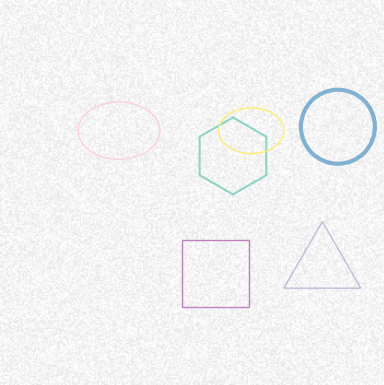[{"shape": "hexagon", "thickness": 1.5, "radius": 0.5, "center": [0.605, 0.595]}, {"shape": "triangle", "thickness": 1, "radius": 0.58, "center": [0.837, 0.309]}, {"shape": "circle", "thickness": 3, "radius": 0.48, "center": [0.878, 0.671]}, {"shape": "oval", "thickness": 1, "radius": 0.53, "center": [0.309, 0.661]}, {"shape": "square", "thickness": 1, "radius": 0.43, "center": [0.56, 0.289]}, {"shape": "oval", "thickness": 1, "radius": 0.42, "center": [0.653, 0.66]}]